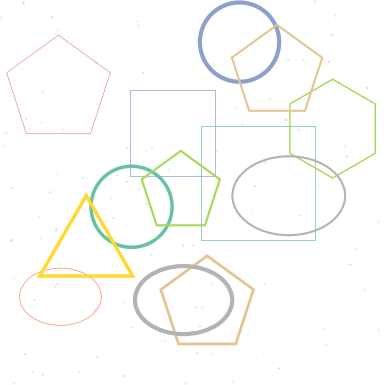[{"shape": "circle", "thickness": 2.5, "radius": 0.53, "center": [0.342, 0.463]}, {"shape": "square", "thickness": 0.5, "radius": 0.74, "center": [0.67, 0.525]}, {"shape": "oval", "thickness": 0.5, "radius": 0.53, "center": [0.157, 0.229]}, {"shape": "circle", "thickness": 3, "radius": 0.51, "center": [0.622, 0.891]}, {"shape": "square", "thickness": 0.5, "radius": 0.56, "center": [0.448, 0.655]}, {"shape": "pentagon", "thickness": 0.5, "radius": 0.71, "center": [0.152, 0.767]}, {"shape": "hexagon", "thickness": 1, "radius": 0.64, "center": [0.864, 0.666]}, {"shape": "pentagon", "thickness": 1.5, "radius": 0.53, "center": [0.47, 0.501]}, {"shape": "triangle", "thickness": 2.5, "radius": 0.7, "center": [0.224, 0.353]}, {"shape": "pentagon", "thickness": 2, "radius": 0.63, "center": [0.538, 0.209]}, {"shape": "pentagon", "thickness": 1.5, "radius": 0.62, "center": [0.72, 0.812]}, {"shape": "oval", "thickness": 1.5, "radius": 0.73, "center": [0.75, 0.492]}, {"shape": "oval", "thickness": 3, "radius": 0.63, "center": [0.477, 0.221]}]